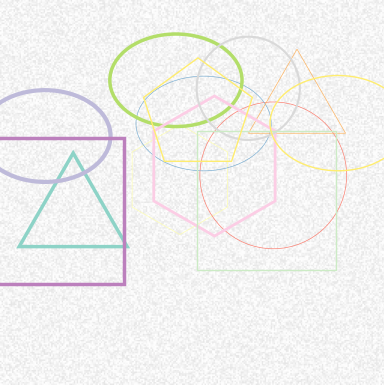[{"shape": "triangle", "thickness": 2.5, "radius": 0.81, "center": [0.19, 0.44]}, {"shape": "hexagon", "thickness": 0.5, "radius": 0.72, "center": [0.467, 0.534]}, {"shape": "oval", "thickness": 3, "radius": 0.85, "center": [0.117, 0.647]}, {"shape": "circle", "thickness": 0.5, "radius": 0.95, "center": [0.71, 0.545]}, {"shape": "oval", "thickness": 0.5, "radius": 0.88, "center": [0.529, 0.679]}, {"shape": "triangle", "thickness": 0.5, "radius": 0.73, "center": [0.772, 0.727]}, {"shape": "oval", "thickness": 2.5, "radius": 0.86, "center": [0.457, 0.791]}, {"shape": "hexagon", "thickness": 2, "radius": 0.91, "center": [0.557, 0.569]}, {"shape": "circle", "thickness": 1.5, "radius": 0.67, "center": [0.645, 0.771]}, {"shape": "square", "thickness": 2.5, "radius": 0.95, "center": [0.132, 0.451]}, {"shape": "square", "thickness": 1, "radius": 0.91, "center": [0.693, 0.479]}, {"shape": "oval", "thickness": 1, "radius": 0.88, "center": [0.878, 0.68]}, {"shape": "pentagon", "thickness": 1, "radius": 0.74, "center": [0.514, 0.701]}]